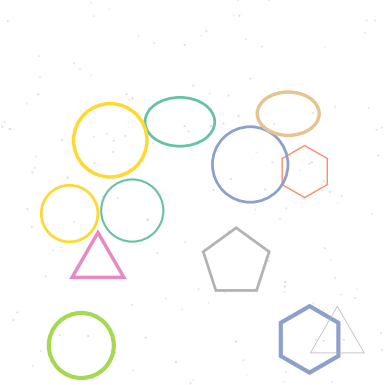[{"shape": "oval", "thickness": 2, "radius": 0.45, "center": [0.467, 0.684]}, {"shape": "circle", "thickness": 1.5, "radius": 0.4, "center": [0.344, 0.453]}, {"shape": "hexagon", "thickness": 1, "radius": 0.34, "center": [0.791, 0.554]}, {"shape": "hexagon", "thickness": 3, "radius": 0.43, "center": [0.804, 0.118]}, {"shape": "circle", "thickness": 2, "radius": 0.49, "center": [0.65, 0.573]}, {"shape": "triangle", "thickness": 2.5, "radius": 0.39, "center": [0.254, 0.318]}, {"shape": "circle", "thickness": 3, "radius": 0.42, "center": [0.211, 0.103]}, {"shape": "circle", "thickness": 2, "radius": 0.37, "center": [0.181, 0.445]}, {"shape": "circle", "thickness": 2.5, "radius": 0.48, "center": [0.286, 0.636]}, {"shape": "oval", "thickness": 2.5, "radius": 0.4, "center": [0.749, 0.705]}, {"shape": "pentagon", "thickness": 2, "radius": 0.45, "center": [0.614, 0.318]}, {"shape": "triangle", "thickness": 0.5, "radius": 0.4, "center": [0.876, 0.124]}]